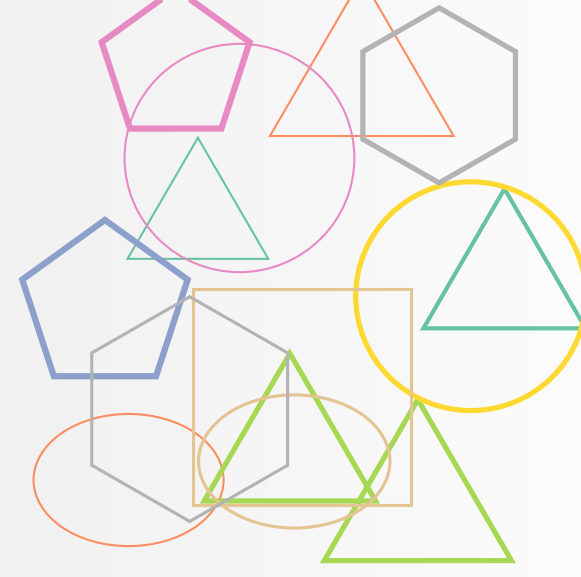[{"shape": "triangle", "thickness": 1, "radius": 0.7, "center": [0.34, 0.621]}, {"shape": "triangle", "thickness": 2, "radius": 0.81, "center": [0.868, 0.511]}, {"shape": "triangle", "thickness": 1, "radius": 0.91, "center": [0.622, 0.855]}, {"shape": "oval", "thickness": 1, "radius": 0.82, "center": [0.221, 0.168]}, {"shape": "pentagon", "thickness": 3, "radius": 0.75, "center": [0.181, 0.469]}, {"shape": "circle", "thickness": 1, "radius": 0.99, "center": [0.412, 0.726]}, {"shape": "pentagon", "thickness": 3, "radius": 0.67, "center": [0.302, 0.885]}, {"shape": "triangle", "thickness": 2.5, "radius": 0.93, "center": [0.719, 0.121]}, {"shape": "triangle", "thickness": 2.5, "radius": 0.85, "center": [0.499, 0.217]}, {"shape": "circle", "thickness": 2.5, "radius": 0.99, "center": [0.81, 0.486]}, {"shape": "oval", "thickness": 1.5, "radius": 0.82, "center": [0.506, 0.2]}, {"shape": "square", "thickness": 1.5, "radius": 0.94, "center": [0.519, 0.312]}, {"shape": "hexagon", "thickness": 2.5, "radius": 0.76, "center": [0.756, 0.834]}, {"shape": "hexagon", "thickness": 1.5, "radius": 0.97, "center": [0.326, 0.291]}]